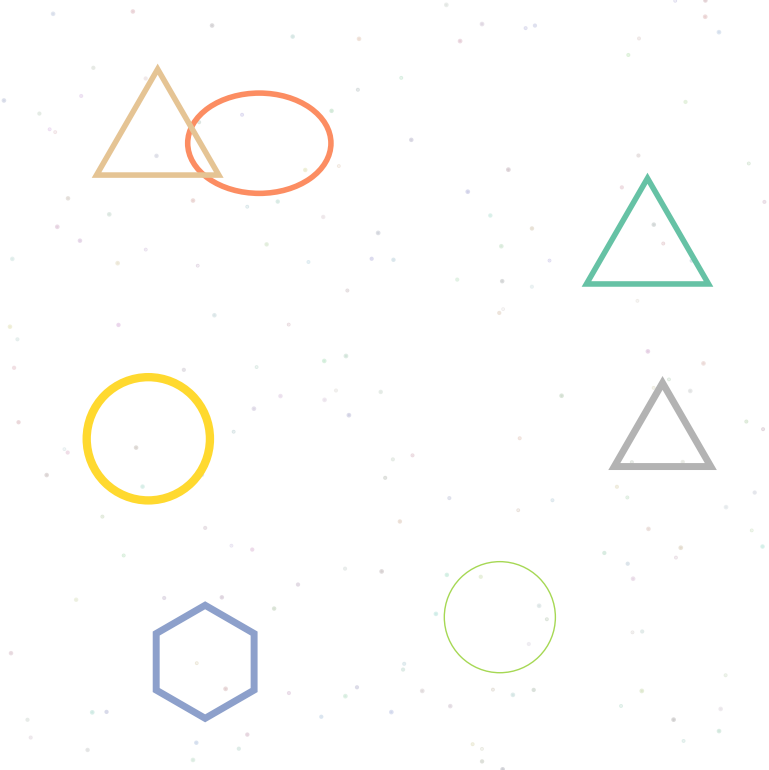[{"shape": "triangle", "thickness": 2, "radius": 0.46, "center": [0.841, 0.677]}, {"shape": "oval", "thickness": 2, "radius": 0.47, "center": [0.337, 0.814]}, {"shape": "hexagon", "thickness": 2.5, "radius": 0.37, "center": [0.266, 0.141]}, {"shape": "circle", "thickness": 0.5, "radius": 0.36, "center": [0.649, 0.198]}, {"shape": "circle", "thickness": 3, "radius": 0.4, "center": [0.193, 0.43]}, {"shape": "triangle", "thickness": 2, "radius": 0.46, "center": [0.205, 0.818]}, {"shape": "triangle", "thickness": 2.5, "radius": 0.36, "center": [0.86, 0.43]}]